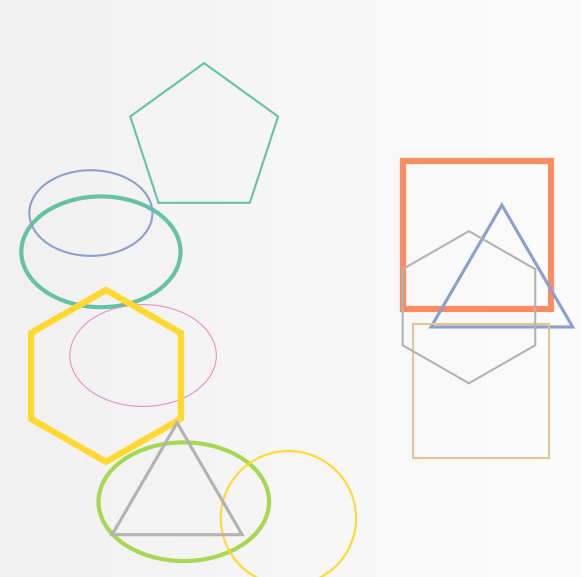[{"shape": "pentagon", "thickness": 1, "radius": 0.67, "center": [0.351, 0.756]}, {"shape": "oval", "thickness": 2, "radius": 0.68, "center": [0.174, 0.563]}, {"shape": "square", "thickness": 3, "radius": 0.64, "center": [0.821, 0.592]}, {"shape": "oval", "thickness": 1, "radius": 0.53, "center": [0.156, 0.63]}, {"shape": "triangle", "thickness": 1.5, "radius": 0.7, "center": [0.863, 0.503]}, {"shape": "oval", "thickness": 0.5, "radius": 0.63, "center": [0.246, 0.384]}, {"shape": "oval", "thickness": 2, "radius": 0.73, "center": [0.316, 0.13]}, {"shape": "hexagon", "thickness": 3, "radius": 0.74, "center": [0.182, 0.348]}, {"shape": "circle", "thickness": 1, "radius": 0.58, "center": [0.496, 0.102]}, {"shape": "square", "thickness": 1, "radius": 0.58, "center": [0.828, 0.322]}, {"shape": "triangle", "thickness": 1.5, "radius": 0.65, "center": [0.305, 0.138]}, {"shape": "hexagon", "thickness": 1, "radius": 0.66, "center": [0.807, 0.467]}]